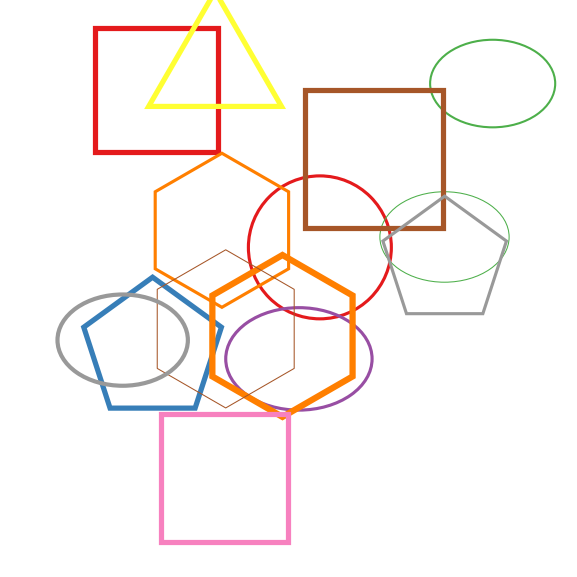[{"shape": "square", "thickness": 2.5, "radius": 0.54, "center": [0.271, 0.844]}, {"shape": "circle", "thickness": 1.5, "radius": 0.62, "center": [0.554, 0.571]}, {"shape": "pentagon", "thickness": 2.5, "radius": 0.63, "center": [0.264, 0.394]}, {"shape": "oval", "thickness": 1, "radius": 0.54, "center": [0.853, 0.854]}, {"shape": "oval", "thickness": 0.5, "radius": 0.56, "center": [0.77, 0.589]}, {"shape": "oval", "thickness": 1.5, "radius": 0.63, "center": [0.518, 0.378]}, {"shape": "hexagon", "thickness": 3, "radius": 0.7, "center": [0.489, 0.417]}, {"shape": "hexagon", "thickness": 1.5, "radius": 0.67, "center": [0.384, 0.6]}, {"shape": "triangle", "thickness": 2.5, "radius": 0.66, "center": [0.372, 0.881]}, {"shape": "hexagon", "thickness": 0.5, "radius": 0.68, "center": [0.391, 0.43]}, {"shape": "square", "thickness": 2.5, "radius": 0.6, "center": [0.648, 0.724]}, {"shape": "square", "thickness": 2.5, "radius": 0.55, "center": [0.389, 0.172]}, {"shape": "pentagon", "thickness": 1.5, "radius": 0.56, "center": [0.77, 0.547]}, {"shape": "oval", "thickness": 2, "radius": 0.56, "center": [0.212, 0.41]}]